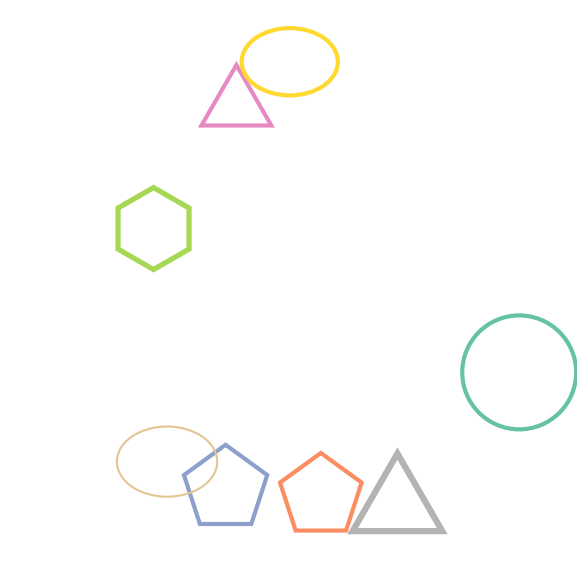[{"shape": "circle", "thickness": 2, "radius": 0.49, "center": [0.899, 0.354]}, {"shape": "pentagon", "thickness": 2, "radius": 0.37, "center": [0.556, 0.141]}, {"shape": "pentagon", "thickness": 2, "radius": 0.38, "center": [0.391, 0.153]}, {"shape": "triangle", "thickness": 2, "radius": 0.35, "center": [0.409, 0.817]}, {"shape": "hexagon", "thickness": 2.5, "radius": 0.35, "center": [0.266, 0.603]}, {"shape": "oval", "thickness": 2, "radius": 0.42, "center": [0.502, 0.892]}, {"shape": "oval", "thickness": 1, "radius": 0.43, "center": [0.289, 0.2]}, {"shape": "triangle", "thickness": 3, "radius": 0.45, "center": [0.688, 0.124]}]